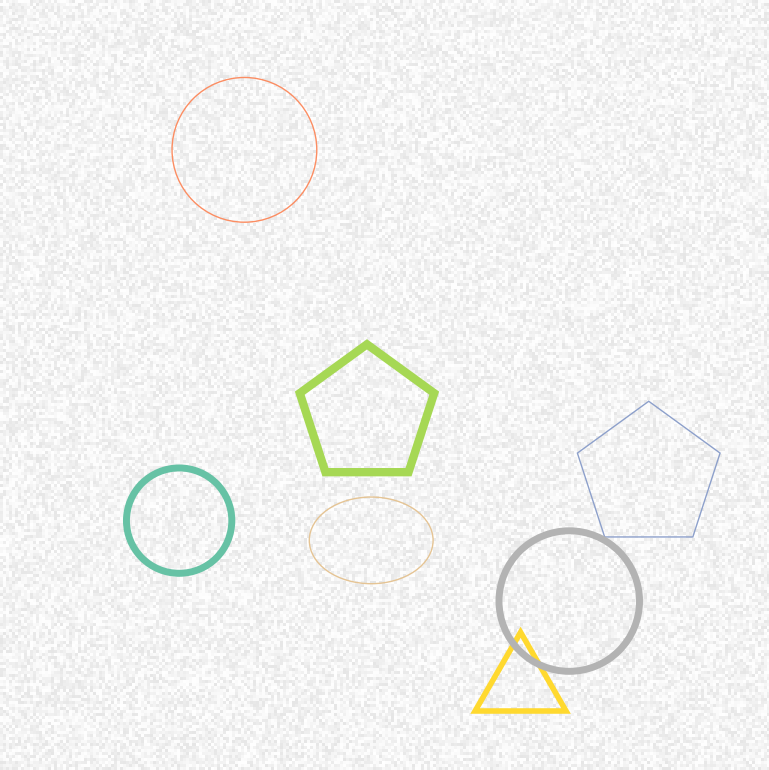[{"shape": "circle", "thickness": 2.5, "radius": 0.34, "center": [0.233, 0.324]}, {"shape": "circle", "thickness": 0.5, "radius": 0.47, "center": [0.317, 0.805]}, {"shape": "pentagon", "thickness": 0.5, "radius": 0.49, "center": [0.843, 0.381]}, {"shape": "pentagon", "thickness": 3, "radius": 0.46, "center": [0.477, 0.461]}, {"shape": "triangle", "thickness": 2, "radius": 0.34, "center": [0.676, 0.111]}, {"shape": "oval", "thickness": 0.5, "radius": 0.4, "center": [0.482, 0.298]}, {"shape": "circle", "thickness": 2.5, "radius": 0.46, "center": [0.739, 0.219]}]